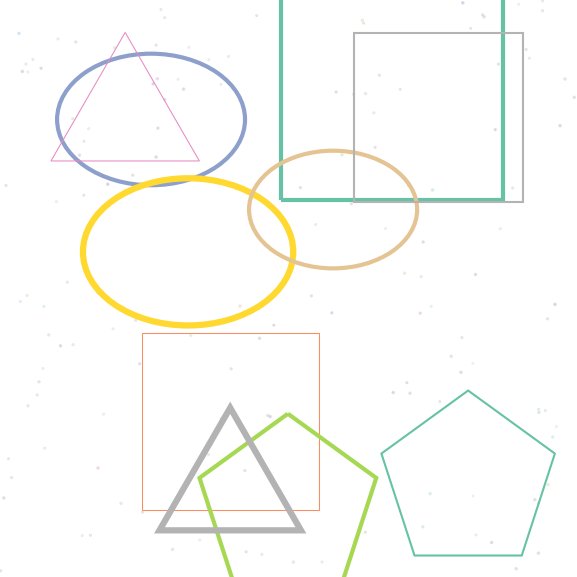[{"shape": "square", "thickness": 2, "radius": 0.96, "center": [0.679, 0.845]}, {"shape": "pentagon", "thickness": 1, "radius": 0.79, "center": [0.811, 0.165]}, {"shape": "square", "thickness": 0.5, "radius": 0.77, "center": [0.399, 0.269]}, {"shape": "oval", "thickness": 2, "radius": 0.81, "center": [0.262, 0.792]}, {"shape": "triangle", "thickness": 0.5, "radius": 0.74, "center": [0.217, 0.795]}, {"shape": "pentagon", "thickness": 2, "radius": 0.8, "center": [0.498, 0.122]}, {"shape": "oval", "thickness": 3, "radius": 0.91, "center": [0.326, 0.563]}, {"shape": "oval", "thickness": 2, "radius": 0.73, "center": [0.577, 0.636]}, {"shape": "square", "thickness": 1, "radius": 0.73, "center": [0.759, 0.796]}, {"shape": "triangle", "thickness": 3, "radius": 0.71, "center": [0.399, 0.152]}]